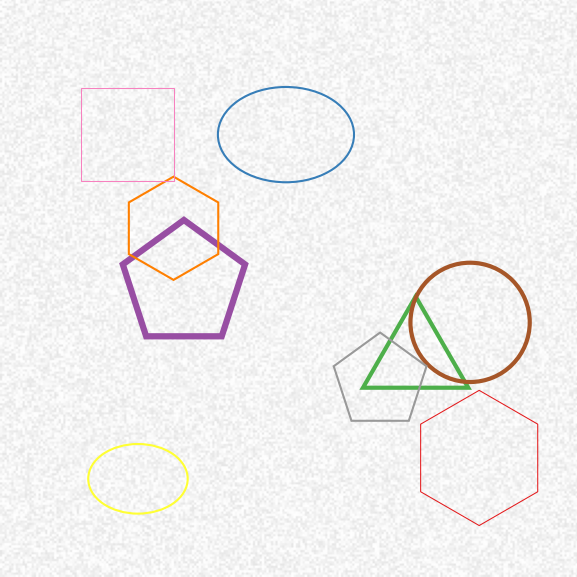[{"shape": "hexagon", "thickness": 0.5, "radius": 0.59, "center": [0.83, 0.206]}, {"shape": "oval", "thickness": 1, "radius": 0.59, "center": [0.495, 0.766]}, {"shape": "triangle", "thickness": 2, "radius": 0.53, "center": [0.72, 0.38]}, {"shape": "pentagon", "thickness": 3, "radius": 0.56, "center": [0.319, 0.507]}, {"shape": "hexagon", "thickness": 1, "radius": 0.45, "center": [0.301, 0.604]}, {"shape": "oval", "thickness": 1, "radius": 0.43, "center": [0.239, 0.17]}, {"shape": "circle", "thickness": 2, "radius": 0.52, "center": [0.814, 0.441]}, {"shape": "square", "thickness": 0.5, "radius": 0.4, "center": [0.221, 0.767]}, {"shape": "pentagon", "thickness": 1, "radius": 0.42, "center": [0.658, 0.339]}]